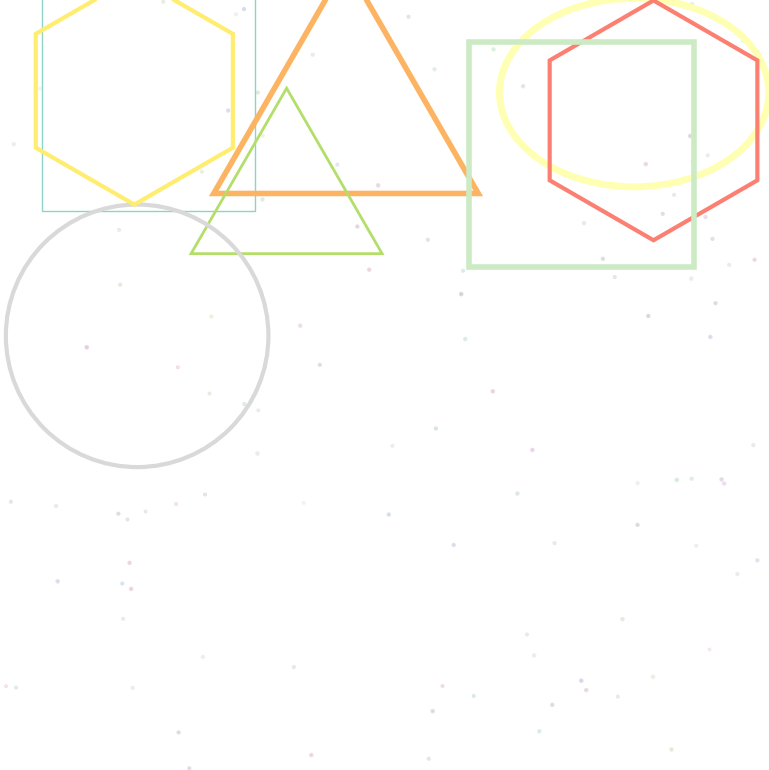[{"shape": "square", "thickness": 0.5, "radius": 0.69, "center": [0.193, 0.865]}, {"shape": "oval", "thickness": 2.5, "radius": 0.87, "center": [0.824, 0.88]}, {"shape": "hexagon", "thickness": 1.5, "radius": 0.78, "center": [0.849, 0.844]}, {"shape": "triangle", "thickness": 2, "radius": 0.99, "center": [0.449, 0.848]}, {"shape": "triangle", "thickness": 1, "radius": 0.72, "center": [0.372, 0.742]}, {"shape": "circle", "thickness": 1.5, "radius": 0.85, "center": [0.178, 0.564]}, {"shape": "square", "thickness": 2, "radius": 0.73, "center": [0.755, 0.8]}, {"shape": "hexagon", "thickness": 1.5, "radius": 0.74, "center": [0.174, 0.882]}]